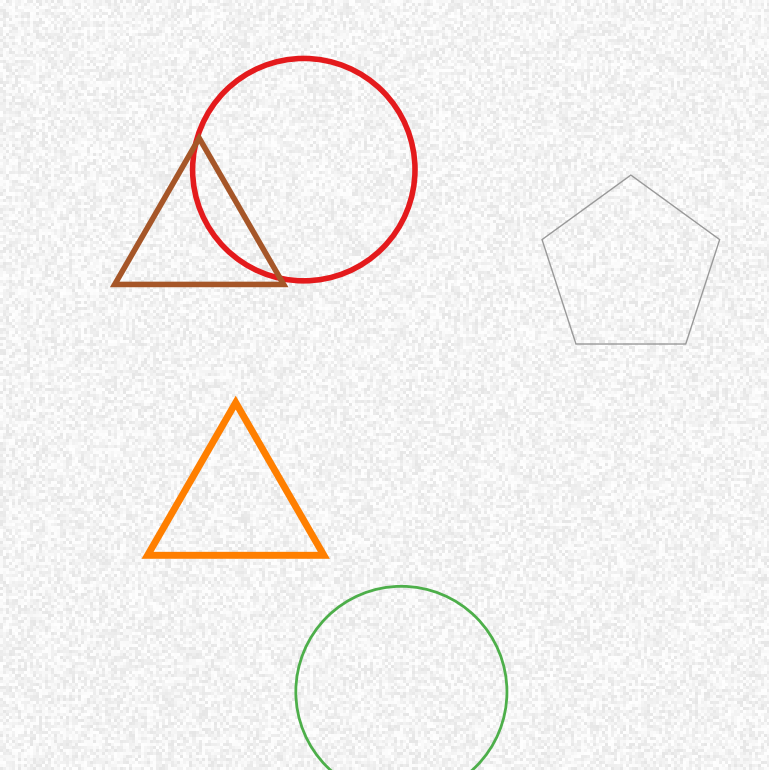[{"shape": "circle", "thickness": 2, "radius": 0.72, "center": [0.395, 0.78]}, {"shape": "circle", "thickness": 1, "radius": 0.69, "center": [0.521, 0.101]}, {"shape": "triangle", "thickness": 2.5, "radius": 0.66, "center": [0.306, 0.345]}, {"shape": "triangle", "thickness": 2, "radius": 0.63, "center": [0.259, 0.694]}, {"shape": "pentagon", "thickness": 0.5, "radius": 0.61, "center": [0.819, 0.651]}]